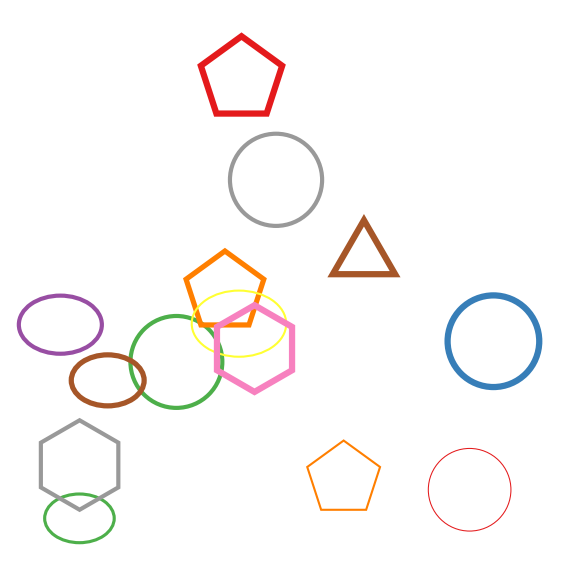[{"shape": "pentagon", "thickness": 3, "radius": 0.37, "center": [0.418, 0.862]}, {"shape": "circle", "thickness": 0.5, "radius": 0.36, "center": [0.813, 0.151]}, {"shape": "circle", "thickness": 3, "radius": 0.4, "center": [0.854, 0.408]}, {"shape": "oval", "thickness": 1.5, "radius": 0.3, "center": [0.138, 0.102]}, {"shape": "circle", "thickness": 2, "radius": 0.4, "center": [0.305, 0.372]}, {"shape": "oval", "thickness": 2, "radius": 0.36, "center": [0.105, 0.437]}, {"shape": "pentagon", "thickness": 1, "radius": 0.33, "center": [0.595, 0.17]}, {"shape": "pentagon", "thickness": 2.5, "radius": 0.35, "center": [0.389, 0.494]}, {"shape": "oval", "thickness": 1, "radius": 0.41, "center": [0.414, 0.439]}, {"shape": "oval", "thickness": 2.5, "radius": 0.32, "center": [0.187, 0.341]}, {"shape": "triangle", "thickness": 3, "radius": 0.31, "center": [0.63, 0.555]}, {"shape": "hexagon", "thickness": 3, "radius": 0.38, "center": [0.441, 0.396]}, {"shape": "circle", "thickness": 2, "radius": 0.4, "center": [0.478, 0.688]}, {"shape": "hexagon", "thickness": 2, "radius": 0.39, "center": [0.138, 0.194]}]